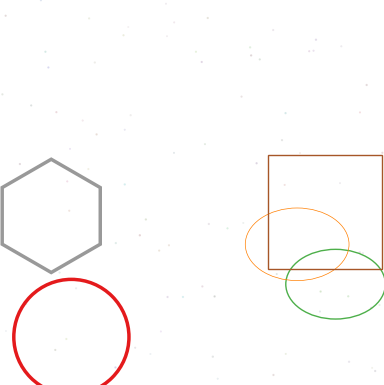[{"shape": "circle", "thickness": 2.5, "radius": 0.75, "center": [0.185, 0.125]}, {"shape": "oval", "thickness": 1, "radius": 0.65, "center": [0.872, 0.262]}, {"shape": "oval", "thickness": 0.5, "radius": 0.67, "center": [0.772, 0.365]}, {"shape": "square", "thickness": 1, "radius": 0.74, "center": [0.843, 0.45]}, {"shape": "hexagon", "thickness": 2.5, "radius": 0.74, "center": [0.133, 0.439]}]